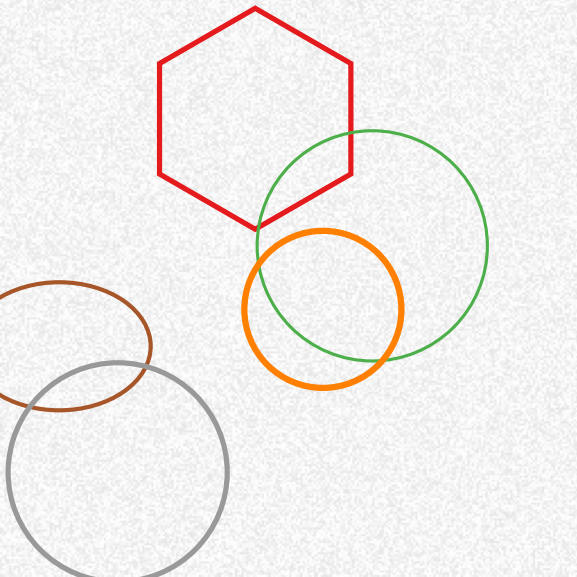[{"shape": "hexagon", "thickness": 2.5, "radius": 0.96, "center": [0.442, 0.793]}, {"shape": "circle", "thickness": 1.5, "radius": 1.0, "center": [0.645, 0.573]}, {"shape": "circle", "thickness": 3, "radius": 0.68, "center": [0.559, 0.463]}, {"shape": "oval", "thickness": 2, "radius": 0.79, "center": [0.103, 0.4]}, {"shape": "circle", "thickness": 2.5, "radius": 0.95, "center": [0.204, 0.181]}]